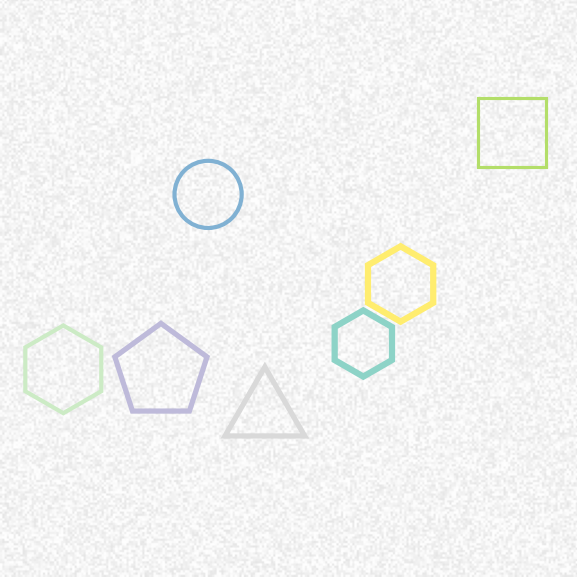[{"shape": "hexagon", "thickness": 3, "radius": 0.29, "center": [0.629, 0.404]}, {"shape": "pentagon", "thickness": 2.5, "radius": 0.42, "center": [0.279, 0.355]}, {"shape": "circle", "thickness": 2, "radius": 0.29, "center": [0.36, 0.663]}, {"shape": "square", "thickness": 1.5, "radius": 0.3, "center": [0.887, 0.769]}, {"shape": "triangle", "thickness": 2.5, "radius": 0.4, "center": [0.459, 0.284]}, {"shape": "hexagon", "thickness": 2, "radius": 0.38, "center": [0.11, 0.36]}, {"shape": "hexagon", "thickness": 3, "radius": 0.33, "center": [0.694, 0.507]}]